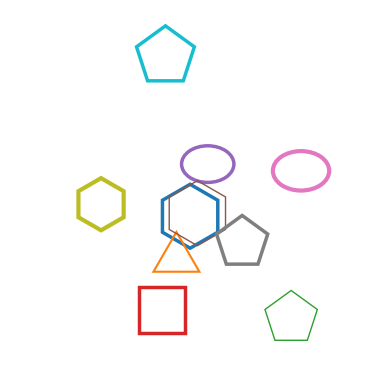[{"shape": "hexagon", "thickness": 2.5, "radius": 0.41, "center": [0.494, 0.438]}, {"shape": "triangle", "thickness": 1.5, "radius": 0.34, "center": [0.458, 0.329]}, {"shape": "pentagon", "thickness": 1, "radius": 0.36, "center": [0.756, 0.174]}, {"shape": "square", "thickness": 2.5, "radius": 0.3, "center": [0.421, 0.194]}, {"shape": "oval", "thickness": 2.5, "radius": 0.34, "center": [0.54, 0.574]}, {"shape": "hexagon", "thickness": 1, "radius": 0.42, "center": [0.513, 0.446]}, {"shape": "oval", "thickness": 3, "radius": 0.37, "center": [0.782, 0.556]}, {"shape": "pentagon", "thickness": 2.5, "radius": 0.35, "center": [0.629, 0.37]}, {"shape": "hexagon", "thickness": 3, "radius": 0.34, "center": [0.262, 0.47]}, {"shape": "pentagon", "thickness": 2.5, "radius": 0.39, "center": [0.43, 0.854]}]